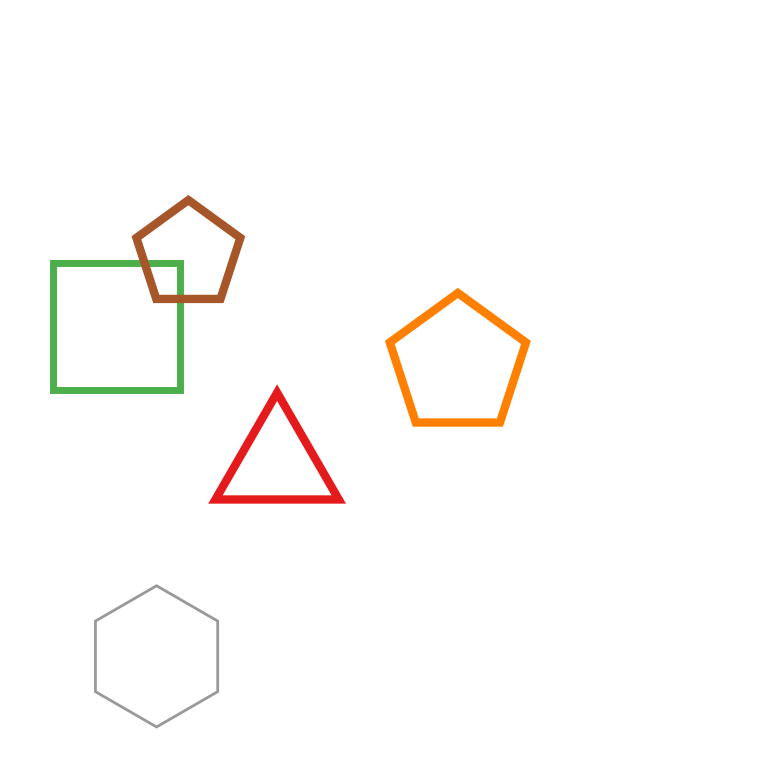[{"shape": "triangle", "thickness": 3, "radius": 0.46, "center": [0.36, 0.398]}, {"shape": "square", "thickness": 2.5, "radius": 0.41, "center": [0.152, 0.576]}, {"shape": "pentagon", "thickness": 3, "radius": 0.46, "center": [0.595, 0.527]}, {"shape": "pentagon", "thickness": 3, "radius": 0.35, "center": [0.245, 0.669]}, {"shape": "hexagon", "thickness": 1, "radius": 0.46, "center": [0.203, 0.148]}]